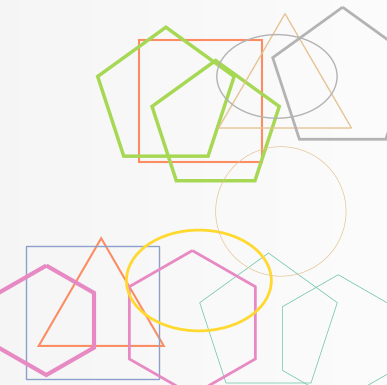[{"shape": "hexagon", "thickness": 0.5, "radius": 0.83, "center": [0.873, 0.121]}, {"shape": "pentagon", "thickness": 0.5, "radius": 0.93, "center": [0.693, 0.156]}, {"shape": "square", "thickness": 1.5, "radius": 0.79, "center": [0.518, 0.738]}, {"shape": "triangle", "thickness": 1.5, "radius": 0.93, "center": [0.261, 0.195]}, {"shape": "square", "thickness": 1, "radius": 0.86, "center": [0.238, 0.189]}, {"shape": "hexagon", "thickness": 3, "radius": 0.71, "center": [0.12, 0.168]}, {"shape": "hexagon", "thickness": 2, "radius": 0.94, "center": [0.496, 0.162]}, {"shape": "pentagon", "thickness": 2.5, "radius": 0.86, "center": [0.557, 0.67]}, {"shape": "pentagon", "thickness": 2.5, "radius": 0.93, "center": [0.428, 0.744]}, {"shape": "oval", "thickness": 2, "radius": 0.93, "center": [0.513, 0.271]}, {"shape": "circle", "thickness": 0.5, "radius": 0.84, "center": [0.725, 0.451]}, {"shape": "triangle", "thickness": 1, "radius": 0.99, "center": [0.736, 0.766]}, {"shape": "oval", "thickness": 1, "radius": 0.78, "center": [0.715, 0.802]}, {"shape": "pentagon", "thickness": 2, "radius": 0.95, "center": [0.884, 0.792]}]